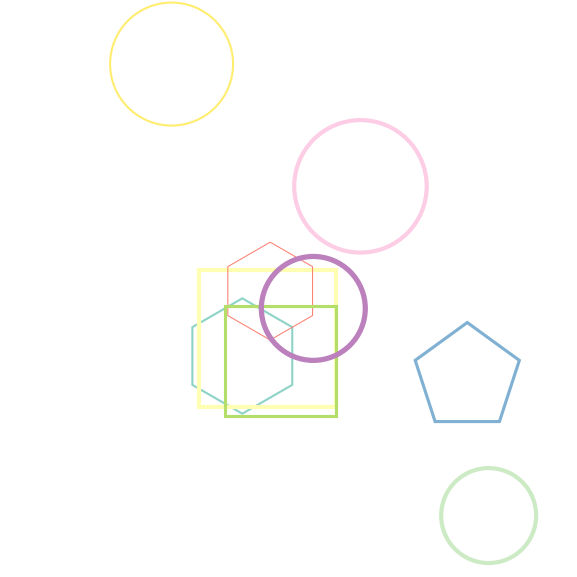[{"shape": "hexagon", "thickness": 1, "radius": 0.5, "center": [0.42, 0.383]}, {"shape": "square", "thickness": 2, "radius": 0.59, "center": [0.463, 0.413]}, {"shape": "hexagon", "thickness": 0.5, "radius": 0.42, "center": [0.468, 0.495]}, {"shape": "pentagon", "thickness": 1.5, "radius": 0.47, "center": [0.809, 0.346]}, {"shape": "square", "thickness": 1.5, "radius": 0.48, "center": [0.486, 0.374]}, {"shape": "circle", "thickness": 2, "radius": 0.57, "center": [0.624, 0.676]}, {"shape": "circle", "thickness": 2.5, "radius": 0.45, "center": [0.543, 0.465]}, {"shape": "circle", "thickness": 2, "radius": 0.41, "center": [0.846, 0.106]}, {"shape": "circle", "thickness": 1, "radius": 0.53, "center": [0.297, 0.888]}]